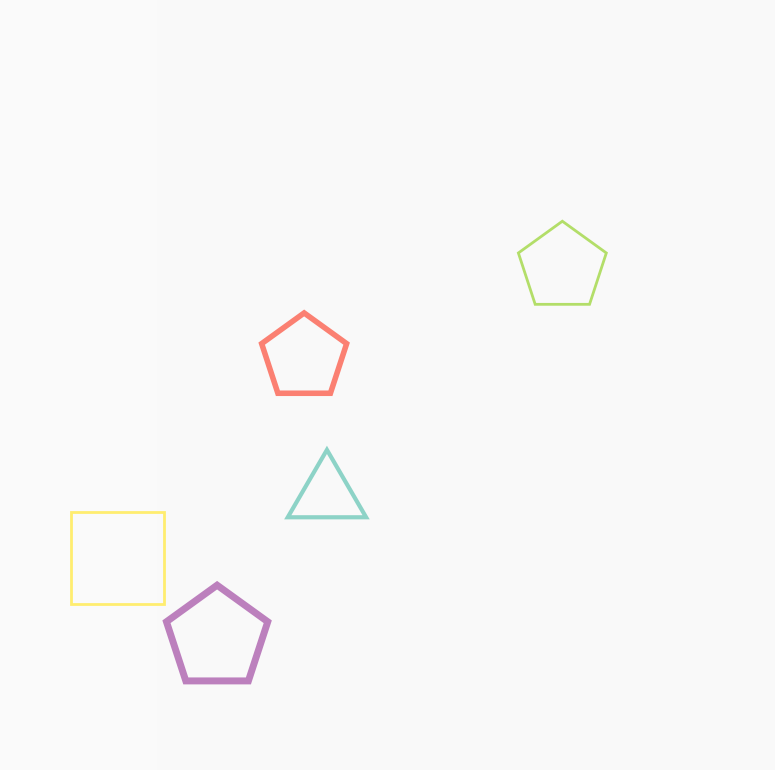[{"shape": "triangle", "thickness": 1.5, "radius": 0.29, "center": [0.422, 0.357]}, {"shape": "pentagon", "thickness": 2, "radius": 0.29, "center": [0.392, 0.536]}, {"shape": "pentagon", "thickness": 1, "radius": 0.3, "center": [0.726, 0.653]}, {"shape": "pentagon", "thickness": 2.5, "radius": 0.34, "center": [0.28, 0.171]}, {"shape": "square", "thickness": 1, "radius": 0.3, "center": [0.152, 0.276]}]